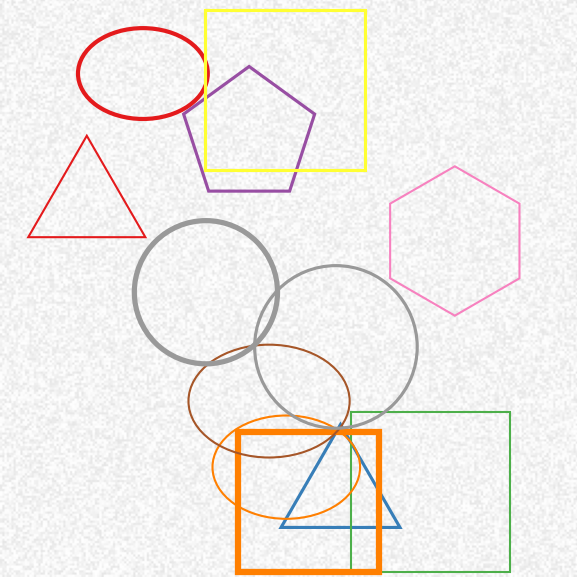[{"shape": "oval", "thickness": 2, "radius": 0.56, "center": [0.247, 0.872]}, {"shape": "triangle", "thickness": 1, "radius": 0.59, "center": [0.15, 0.647]}, {"shape": "triangle", "thickness": 1.5, "radius": 0.59, "center": [0.59, 0.145]}, {"shape": "square", "thickness": 1, "radius": 0.69, "center": [0.745, 0.147]}, {"shape": "pentagon", "thickness": 1.5, "radius": 0.6, "center": [0.431, 0.765]}, {"shape": "oval", "thickness": 1, "radius": 0.64, "center": [0.496, 0.19]}, {"shape": "square", "thickness": 3, "radius": 0.61, "center": [0.535, 0.13]}, {"shape": "square", "thickness": 1.5, "radius": 0.69, "center": [0.494, 0.843]}, {"shape": "oval", "thickness": 1, "radius": 0.7, "center": [0.466, 0.305]}, {"shape": "hexagon", "thickness": 1, "radius": 0.65, "center": [0.788, 0.582]}, {"shape": "circle", "thickness": 1.5, "radius": 0.7, "center": [0.582, 0.398]}, {"shape": "circle", "thickness": 2.5, "radius": 0.62, "center": [0.357, 0.493]}]